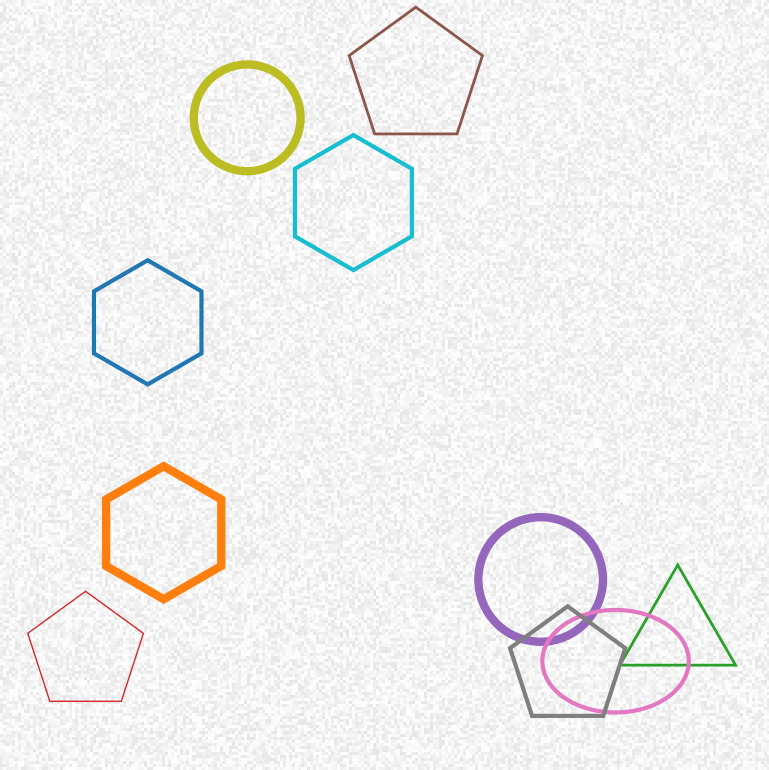[{"shape": "hexagon", "thickness": 1.5, "radius": 0.4, "center": [0.192, 0.581]}, {"shape": "hexagon", "thickness": 3, "radius": 0.43, "center": [0.213, 0.308]}, {"shape": "triangle", "thickness": 1, "radius": 0.43, "center": [0.88, 0.18]}, {"shape": "pentagon", "thickness": 0.5, "radius": 0.39, "center": [0.111, 0.153]}, {"shape": "circle", "thickness": 3, "radius": 0.4, "center": [0.702, 0.247]}, {"shape": "pentagon", "thickness": 1, "radius": 0.46, "center": [0.54, 0.9]}, {"shape": "oval", "thickness": 1.5, "radius": 0.48, "center": [0.799, 0.141]}, {"shape": "pentagon", "thickness": 1.5, "radius": 0.39, "center": [0.737, 0.134]}, {"shape": "circle", "thickness": 3, "radius": 0.35, "center": [0.321, 0.847]}, {"shape": "hexagon", "thickness": 1.5, "radius": 0.44, "center": [0.459, 0.737]}]